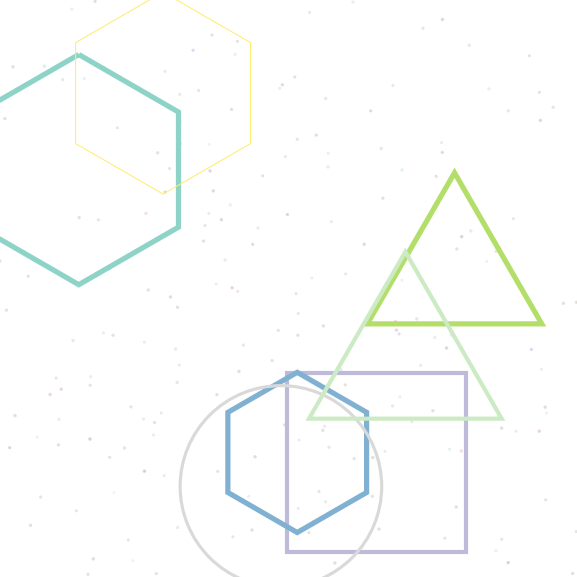[{"shape": "hexagon", "thickness": 2.5, "radius": 1.0, "center": [0.136, 0.705]}, {"shape": "square", "thickness": 2, "radius": 0.77, "center": [0.651, 0.198]}, {"shape": "hexagon", "thickness": 2.5, "radius": 0.69, "center": [0.515, 0.216]}, {"shape": "triangle", "thickness": 2.5, "radius": 0.87, "center": [0.787, 0.526]}, {"shape": "circle", "thickness": 1.5, "radius": 0.87, "center": [0.486, 0.157]}, {"shape": "triangle", "thickness": 2, "radius": 0.96, "center": [0.702, 0.371]}, {"shape": "hexagon", "thickness": 0.5, "radius": 0.87, "center": [0.282, 0.838]}]